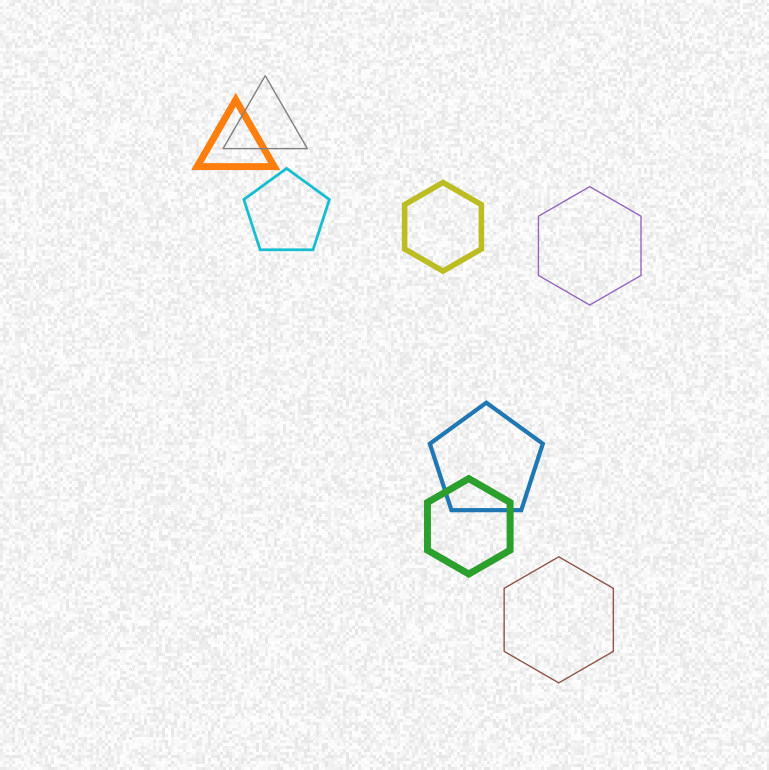[{"shape": "pentagon", "thickness": 1.5, "radius": 0.39, "center": [0.632, 0.4]}, {"shape": "triangle", "thickness": 2.5, "radius": 0.29, "center": [0.306, 0.813]}, {"shape": "hexagon", "thickness": 2.5, "radius": 0.31, "center": [0.609, 0.316]}, {"shape": "hexagon", "thickness": 0.5, "radius": 0.38, "center": [0.766, 0.681]}, {"shape": "hexagon", "thickness": 0.5, "radius": 0.41, "center": [0.726, 0.195]}, {"shape": "triangle", "thickness": 0.5, "radius": 0.32, "center": [0.344, 0.839]}, {"shape": "hexagon", "thickness": 2, "radius": 0.29, "center": [0.575, 0.705]}, {"shape": "pentagon", "thickness": 1, "radius": 0.29, "center": [0.372, 0.723]}]